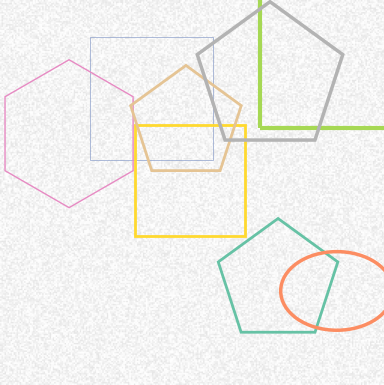[{"shape": "pentagon", "thickness": 2, "radius": 0.82, "center": [0.722, 0.269]}, {"shape": "oval", "thickness": 2.5, "radius": 0.73, "center": [0.875, 0.244]}, {"shape": "square", "thickness": 0.5, "radius": 0.8, "center": [0.394, 0.743]}, {"shape": "hexagon", "thickness": 1, "radius": 0.96, "center": [0.179, 0.653]}, {"shape": "square", "thickness": 3, "radius": 0.91, "center": [0.858, 0.85]}, {"shape": "square", "thickness": 2, "radius": 0.71, "center": [0.493, 0.531]}, {"shape": "pentagon", "thickness": 2, "radius": 0.76, "center": [0.483, 0.679]}, {"shape": "pentagon", "thickness": 2.5, "radius": 0.99, "center": [0.701, 0.797]}]